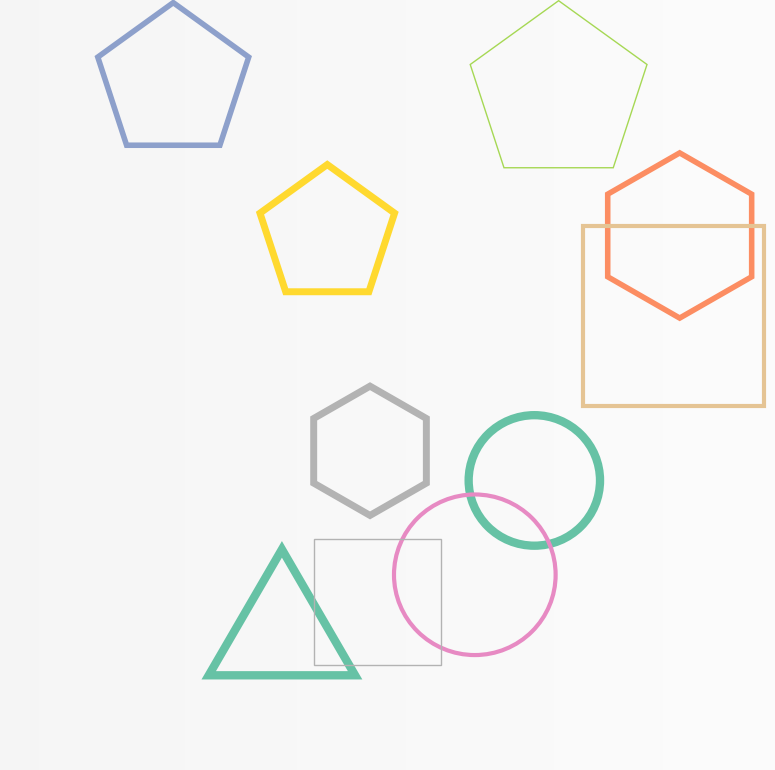[{"shape": "circle", "thickness": 3, "radius": 0.42, "center": [0.689, 0.376]}, {"shape": "triangle", "thickness": 3, "radius": 0.55, "center": [0.364, 0.178]}, {"shape": "hexagon", "thickness": 2, "radius": 0.54, "center": [0.877, 0.694]}, {"shape": "pentagon", "thickness": 2, "radius": 0.51, "center": [0.224, 0.894]}, {"shape": "circle", "thickness": 1.5, "radius": 0.52, "center": [0.613, 0.254]}, {"shape": "pentagon", "thickness": 0.5, "radius": 0.6, "center": [0.721, 0.879]}, {"shape": "pentagon", "thickness": 2.5, "radius": 0.46, "center": [0.422, 0.695]}, {"shape": "square", "thickness": 1.5, "radius": 0.58, "center": [0.869, 0.589]}, {"shape": "square", "thickness": 0.5, "radius": 0.41, "center": [0.488, 0.218]}, {"shape": "hexagon", "thickness": 2.5, "radius": 0.42, "center": [0.477, 0.415]}]